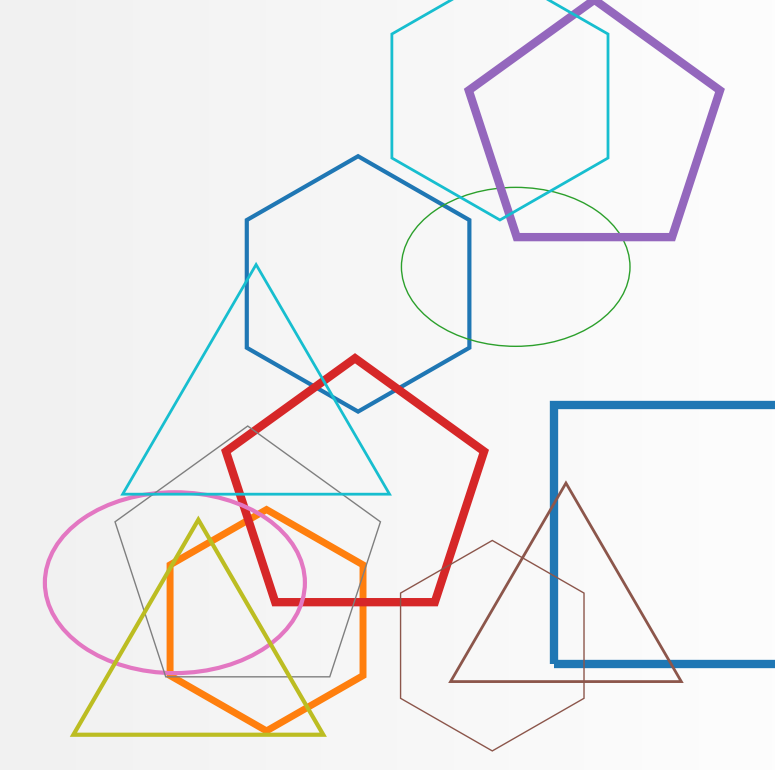[{"shape": "hexagon", "thickness": 1.5, "radius": 0.83, "center": [0.462, 0.631]}, {"shape": "square", "thickness": 3, "radius": 0.84, "center": [0.883, 0.306]}, {"shape": "hexagon", "thickness": 2.5, "radius": 0.72, "center": [0.344, 0.194]}, {"shape": "oval", "thickness": 0.5, "radius": 0.74, "center": [0.665, 0.653]}, {"shape": "pentagon", "thickness": 3, "radius": 0.88, "center": [0.458, 0.36]}, {"shape": "pentagon", "thickness": 3, "radius": 0.85, "center": [0.767, 0.83]}, {"shape": "hexagon", "thickness": 0.5, "radius": 0.68, "center": [0.635, 0.161]}, {"shape": "triangle", "thickness": 1, "radius": 0.86, "center": [0.73, 0.201]}, {"shape": "oval", "thickness": 1.5, "radius": 0.84, "center": [0.226, 0.243]}, {"shape": "pentagon", "thickness": 0.5, "radius": 0.9, "center": [0.32, 0.267]}, {"shape": "triangle", "thickness": 1.5, "radius": 0.93, "center": [0.256, 0.139]}, {"shape": "hexagon", "thickness": 1, "radius": 0.81, "center": [0.645, 0.875]}, {"shape": "triangle", "thickness": 1, "radius": 0.99, "center": [0.33, 0.458]}]